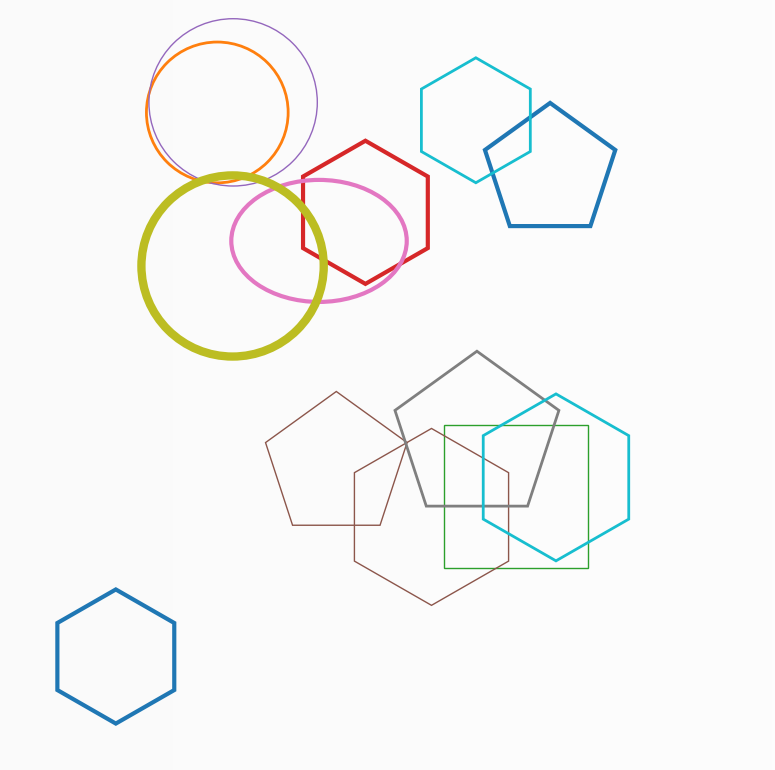[{"shape": "pentagon", "thickness": 1.5, "radius": 0.44, "center": [0.71, 0.778]}, {"shape": "hexagon", "thickness": 1.5, "radius": 0.44, "center": [0.149, 0.147]}, {"shape": "circle", "thickness": 1, "radius": 0.46, "center": [0.28, 0.854]}, {"shape": "square", "thickness": 0.5, "radius": 0.46, "center": [0.666, 0.355]}, {"shape": "hexagon", "thickness": 1.5, "radius": 0.46, "center": [0.472, 0.724]}, {"shape": "circle", "thickness": 0.5, "radius": 0.54, "center": [0.301, 0.867]}, {"shape": "hexagon", "thickness": 0.5, "radius": 0.57, "center": [0.557, 0.329]}, {"shape": "pentagon", "thickness": 0.5, "radius": 0.48, "center": [0.434, 0.396]}, {"shape": "oval", "thickness": 1.5, "radius": 0.57, "center": [0.412, 0.687]}, {"shape": "pentagon", "thickness": 1, "radius": 0.56, "center": [0.615, 0.433]}, {"shape": "circle", "thickness": 3, "radius": 0.59, "center": [0.3, 0.655]}, {"shape": "hexagon", "thickness": 1, "radius": 0.54, "center": [0.717, 0.38]}, {"shape": "hexagon", "thickness": 1, "radius": 0.41, "center": [0.614, 0.844]}]